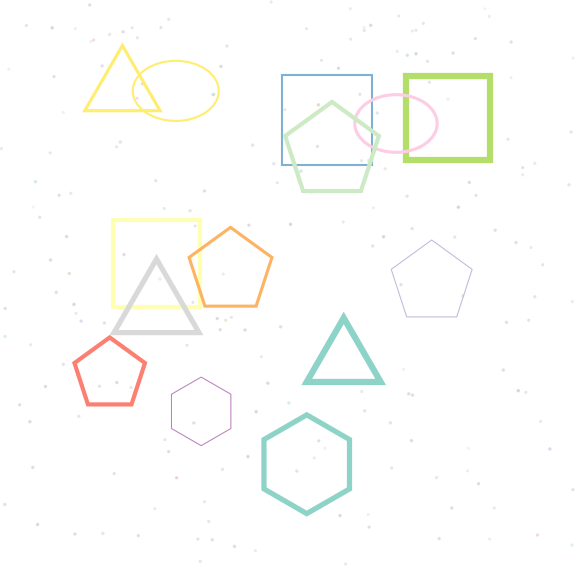[{"shape": "triangle", "thickness": 3, "radius": 0.37, "center": [0.595, 0.375]}, {"shape": "hexagon", "thickness": 2.5, "radius": 0.43, "center": [0.531, 0.195]}, {"shape": "square", "thickness": 2, "radius": 0.38, "center": [0.271, 0.544]}, {"shape": "pentagon", "thickness": 0.5, "radius": 0.37, "center": [0.748, 0.51]}, {"shape": "pentagon", "thickness": 2, "radius": 0.32, "center": [0.19, 0.351]}, {"shape": "square", "thickness": 1, "radius": 0.39, "center": [0.566, 0.791]}, {"shape": "pentagon", "thickness": 1.5, "radius": 0.38, "center": [0.399, 0.53]}, {"shape": "square", "thickness": 3, "radius": 0.37, "center": [0.776, 0.795]}, {"shape": "oval", "thickness": 1.5, "radius": 0.36, "center": [0.686, 0.785]}, {"shape": "triangle", "thickness": 2.5, "radius": 0.42, "center": [0.271, 0.466]}, {"shape": "hexagon", "thickness": 0.5, "radius": 0.3, "center": [0.348, 0.287]}, {"shape": "pentagon", "thickness": 2, "radius": 0.43, "center": [0.575, 0.737]}, {"shape": "oval", "thickness": 1, "radius": 0.37, "center": [0.304, 0.842]}, {"shape": "triangle", "thickness": 1.5, "radius": 0.38, "center": [0.212, 0.845]}]